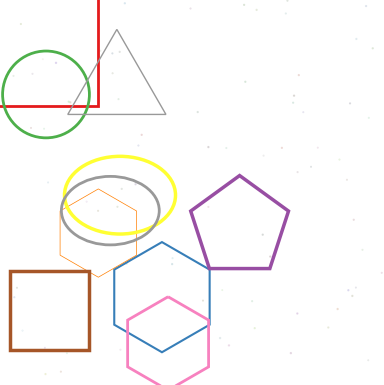[{"shape": "square", "thickness": 2, "radius": 0.71, "center": [0.113, 0.867]}, {"shape": "hexagon", "thickness": 1.5, "radius": 0.72, "center": [0.421, 0.228]}, {"shape": "circle", "thickness": 2, "radius": 0.56, "center": [0.119, 0.755]}, {"shape": "pentagon", "thickness": 2.5, "radius": 0.67, "center": [0.622, 0.41]}, {"shape": "hexagon", "thickness": 0.5, "radius": 0.57, "center": [0.255, 0.395]}, {"shape": "oval", "thickness": 2.5, "radius": 0.72, "center": [0.312, 0.493]}, {"shape": "square", "thickness": 2.5, "radius": 0.52, "center": [0.129, 0.193]}, {"shape": "hexagon", "thickness": 2, "radius": 0.61, "center": [0.437, 0.108]}, {"shape": "oval", "thickness": 2, "radius": 0.64, "center": [0.287, 0.453]}, {"shape": "triangle", "thickness": 1, "radius": 0.74, "center": [0.304, 0.776]}]